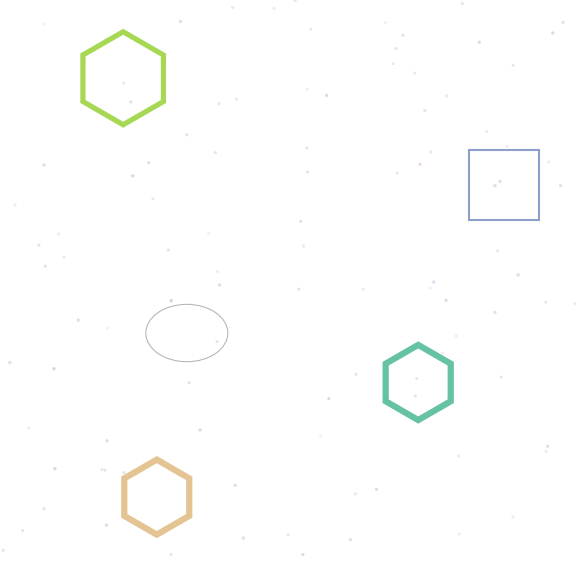[{"shape": "hexagon", "thickness": 3, "radius": 0.33, "center": [0.724, 0.337]}, {"shape": "square", "thickness": 1, "radius": 0.3, "center": [0.872, 0.679]}, {"shape": "hexagon", "thickness": 2.5, "radius": 0.4, "center": [0.213, 0.864]}, {"shape": "hexagon", "thickness": 3, "radius": 0.32, "center": [0.271, 0.138]}, {"shape": "oval", "thickness": 0.5, "radius": 0.35, "center": [0.324, 0.422]}]